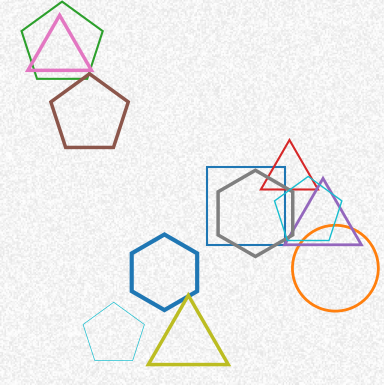[{"shape": "hexagon", "thickness": 3, "radius": 0.49, "center": [0.427, 0.293]}, {"shape": "square", "thickness": 1.5, "radius": 0.51, "center": [0.639, 0.464]}, {"shape": "circle", "thickness": 2, "radius": 0.56, "center": [0.871, 0.303]}, {"shape": "pentagon", "thickness": 1.5, "radius": 0.55, "center": [0.161, 0.885]}, {"shape": "triangle", "thickness": 1.5, "radius": 0.43, "center": [0.752, 0.551]}, {"shape": "triangle", "thickness": 2, "radius": 0.57, "center": [0.839, 0.422]}, {"shape": "pentagon", "thickness": 2.5, "radius": 0.53, "center": [0.233, 0.703]}, {"shape": "triangle", "thickness": 2.5, "radius": 0.48, "center": [0.155, 0.865]}, {"shape": "hexagon", "thickness": 2.5, "radius": 0.56, "center": [0.663, 0.446]}, {"shape": "triangle", "thickness": 2.5, "radius": 0.6, "center": [0.489, 0.113]}, {"shape": "pentagon", "thickness": 0.5, "radius": 0.42, "center": [0.295, 0.131]}, {"shape": "pentagon", "thickness": 1, "radius": 0.46, "center": [0.801, 0.45]}]